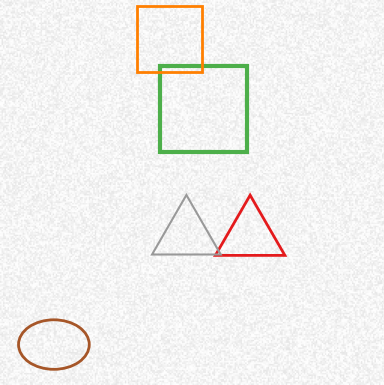[{"shape": "triangle", "thickness": 2, "radius": 0.52, "center": [0.65, 0.389]}, {"shape": "square", "thickness": 3, "radius": 0.56, "center": [0.529, 0.717]}, {"shape": "square", "thickness": 2, "radius": 0.43, "center": [0.44, 0.899]}, {"shape": "oval", "thickness": 2, "radius": 0.46, "center": [0.14, 0.105]}, {"shape": "triangle", "thickness": 1.5, "radius": 0.52, "center": [0.484, 0.39]}]